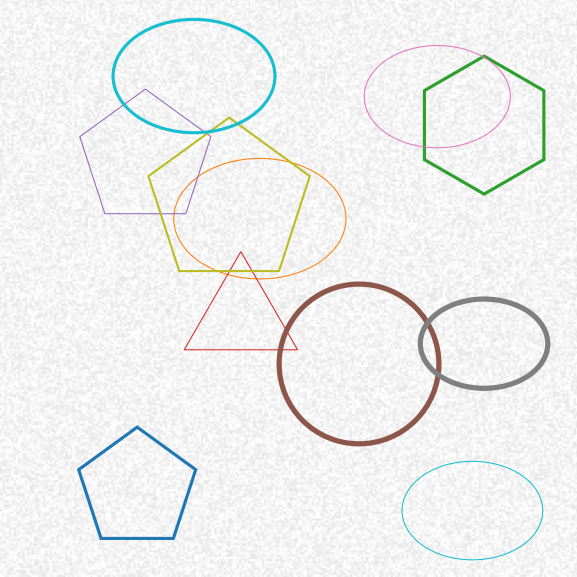[{"shape": "pentagon", "thickness": 1.5, "radius": 0.53, "center": [0.238, 0.153]}, {"shape": "oval", "thickness": 0.5, "radius": 0.75, "center": [0.45, 0.62]}, {"shape": "hexagon", "thickness": 1.5, "radius": 0.6, "center": [0.838, 0.782]}, {"shape": "triangle", "thickness": 0.5, "radius": 0.57, "center": [0.417, 0.45]}, {"shape": "pentagon", "thickness": 0.5, "radius": 0.6, "center": [0.252, 0.726]}, {"shape": "circle", "thickness": 2.5, "radius": 0.69, "center": [0.622, 0.369]}, {"shape": "oval", "thickness": 0.5, "radius": 0.63, "center": [0.757, 0.832]}, {"shape": "oval", "thickness": 2.5, "radius": 0.55, "center": [0.838, 0.404]}, {"shape": "pentagon", "thickness": 1, "radius": 0.73, "center": [0.397, 0.649]}, {"shape": "oval", "thickness": 1.5, "radius": 0.7, "center": [0.336, 0.867]}, {"shape": "oval", "thickness": 0.5, "radius": 0.61, "center": [0.818, 0.115]}]